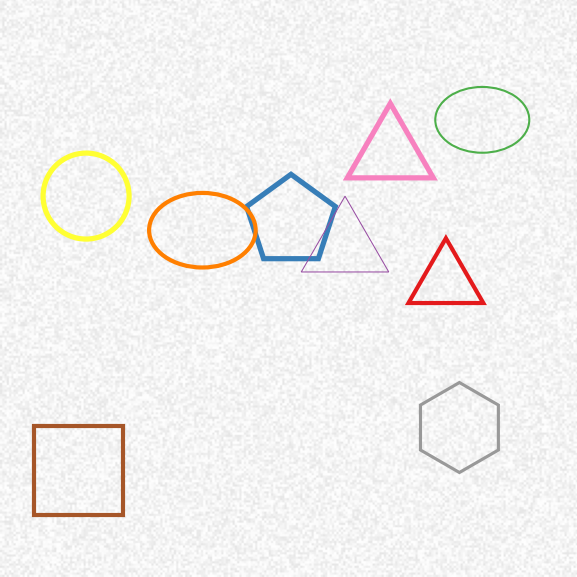[{"shape": "triangle", "thickness": 2, "radius": 0.37, "center": [0.772, 0.512]}, {"shape": "pentagon", "thickness": 2.5, "radius": 0.4, "center": [0.504, 0.617]}, {"shape": "oval", "thickness": 1, "radius": 0.41, "center": [0.835, 0.792]}, {"shape": "triangle", "thickness": 0.5, "radius": 0.44, "center": [0.597, 0.572]}, {"shape": "oval", "thickness": 2, "radius": 0.46, "center": [0.35, 0.601]}, {"shape": "circle", "thickness": 2.5, "radius": 0.37, "center": [0.149, 0.66]}, {"shape": "square", "thickness": 2, "radius": 0.38, "center": [0.136, 0.185]}, {"shape": "triangle", "thickness": 2.5, "radius": 0.43, "center": [0.676, 0.734]}, {"shape": "hexagon", "thickness": 1.5, "radius": 0.39, "center": [0.796, 0.259]}]